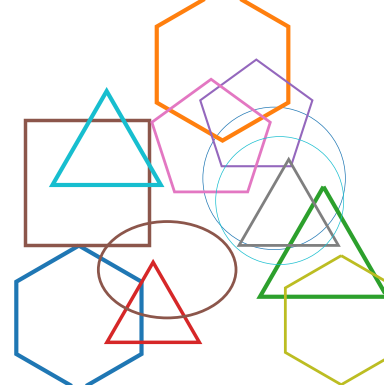[{"shape": "hexagon", "thickness": 3, "radius": 0.94, "center": [0.205, 0.174]}, {"shape": "circle", "thickness": 0.5, "radius": 0.93, "center": [0.712, 0.537]}, {"shape": "hexagon", "thickness": 3, "radius": 0.99, "center": [0.578, 0.832]}, {"shape": "triangle", "thickness": 3, "radius": 0.95, "center": [0.84, 0.325]}, {"shape": "triangle", "thickness": 2.5, "radius": 0.69, "center": [0.398, 0.18]}, {"shape": "pentagon", "thickness": 1.5, "radius": 0.77, "center": [0.666, 0.692]}, {"shape": "oval", "thickness": 2, "radius": 0.89, "center": [0.434, 0.299]}, {"shape": "square", "thickness": 2.5, "radius": 0.81, "center": [0.226, 0.525]}, {"shape": "pentagon", "thickness": 2, "radius": 0.81, "center": [0.548, 0.632]}, {"shape": "triangle", "thickness": 2, "radius": 0.75, "center": [0.75, 0.437]}, {"shape": "hexagon", "thickness": 2, "radius": 0.84, "center": [0.886, 0.168]}, {"shape": "circle", "thickness": 0.5, "radius": 0.83, "center": [0.726, 0.479]}, {"shape": "triangle", "thickness": 3, "radius": 0.81, "center": [0.277, 0.601]}]